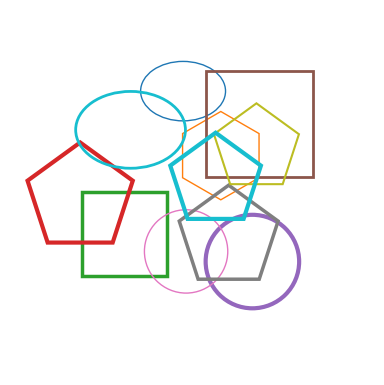[{"shape": "oval", "thickness": 1, "radius": 0.55, "center": [0.476, 0.763]}, {"shape": "hexagon", "thickness": 1, "radius": 0.57, "center": [0.574, 0.596]}, {"shape": "square", "thickness": 2.5, "radius": 0.55, "center": [0.323, 0.392]}, {"shape": "pentagon", "thickness": 3, "radius": 0.72, "center": [0.208, 0.486]}, {"shape": "circle", "thickness": 3, "radius": 0.61, "center": [0.656, 0.321]}, {"shape": "square", "thickness": 2, "radius": 0.69, "center": [0.673, 0.678]}, {"shape": "circle", "thickness": 1, "radius": 0.54, "center": [0.483, 0.347]}, {"shape": "pentagon", "thickness": 2.5, "radius": 0.67, "center": [0.594, 0.384]}, {"shape": "pentagon", "thickness": 1.5, "radius": 0.58, "center": [0.666, 0.616]}, {"shape": "oval", "thickness": 2, "radius": 0.71, "center": [0.339, 0.663]}, {"shape": "pentagon", "thickness": 3, "radius": 0.62, "center": [0.56, 0.532]}]